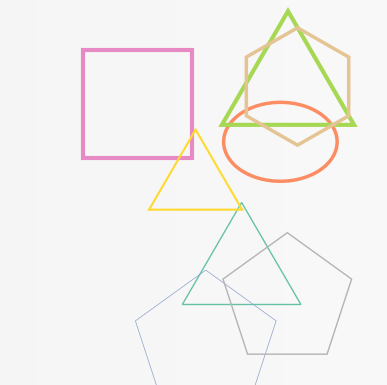[{"shape": "triangle", "thickness": 1, "radius": 0.88, "center": [0.624, 0.297]}, {"shape": "oval", "thickness": 2.5, "radius": 0.73, "center": [0.724, 0.632]}, {"shape": "pentagon", "thickness": 0.5, "radius": 0.95, "center": [0.531, 0.108]}, {"shape": "square", "thickness": 3, "radius": 0.7, "center": [0.356, 0.73]}, {"shape": "triangle", "thickness": 3, "radius": 0.98, "center": [0.743, 0.774]}, {"shape": "triangle", "thickness": 1.5, "radius": 0.69, "center": [0.505, 0.525]}, {"shape": "hexagon", "thickness": 2.5, "radius": 0.76, "center": [0.768, 0.775]}, {"shape": "pentagon", "thickness": 1, "radius": 0.87, "center": [0.741, 0.221]}]